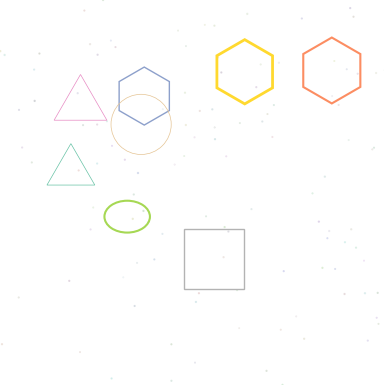[{"shape": "triangle", "thickness": 0.5, "radius": 0.36, "center": [0.184, 0.555]}, {"shape": "hexagon", "thickness": 1.5, "radius": 0.43, "center": [0.862, 0.817]}, {"shape": "hexagon", "thickness": 1, "radius": 0.38, "center": [0.375, 0.75]}, {"shape": "triangle", "thickness": 0.5, "radius": 0.4, "center": [0.209, 0.727]}, {"shape": "oval", "thickness": 1.5, "radius": 0.3, "center": [0.33, 0.437]}, {"shape": "hexagon", "thickness": 2, "radius": 0.42, "center": [0.636, 0.814]}, {"shape": "circle", "thickness": 0.5, "radius": 0.39, "center": [0.367, 0.677]}, {"shape": "square", "thickness": 1, "radius": 0.39, "center": [0.556, 0.327]}]